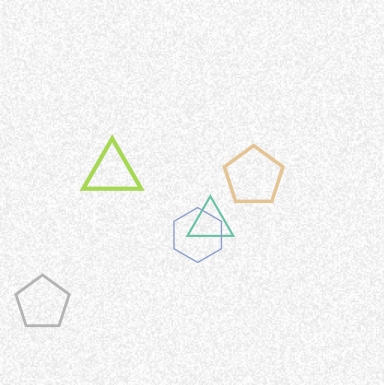[{"shape": "triangle", "thickness": 1.5, "radius": 0.34, "center": [0.546, 0.422]}, {"shape": "hexagon", "thickness": 1, "radius": 0.36, "center": [0.514, 0.39]}, {"shape": "triangle", "thickness": 3, "radius": 0.43, "center": [0.291, 0.553]}, {"shape": "pentagon", "thickness": 2.5, "radius": 0.4, "center": [0.659, 0.542]}, {"shape": "pentagon", "thickness": 2, "radius": 0.36, "center": [0.111, 0.213]}]